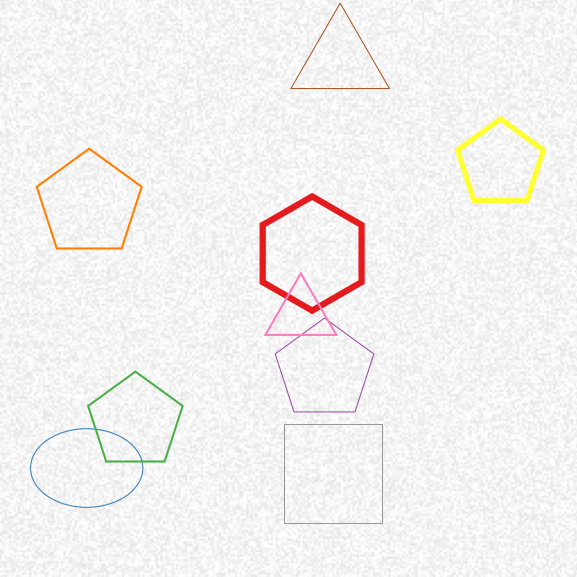[{"shape": "hexagon", "thickness": 3, "radius": 0.49, "center": [0.541, 0.56]}, {"shape": "oval", "thickness": 0.5, "radius": 0.49, "center": [0.15, 0.189]}, {"shape": "pentagon", "thickness": 1, "radius": 0.43, "center": [0.234, 0.27]}, {"shape": "pentagon", "thickness": 0.5, "radius": 0.45, "center": [0.562, 0.359]}, {"shape": "pentagon", "thickness": 1, "radius": 0.48, "center": [0.154, 0.646]}, {"shape": "pentagon", "thickness": 2.5, "radius": 0.39, "center": [0.867, 0.715]}, {"shape": "triangle", "thickness": 0.5, "radius": 0.49, "center": [0.589, 0.895]}, {"shape": "triangle", "thickness": 1, "radius": 0.35, "center": [0.521, 0.455]}, {"shape": "square", "thickness": 0.5, "radius": 0.43, "center": [0.577, 0.179]}]